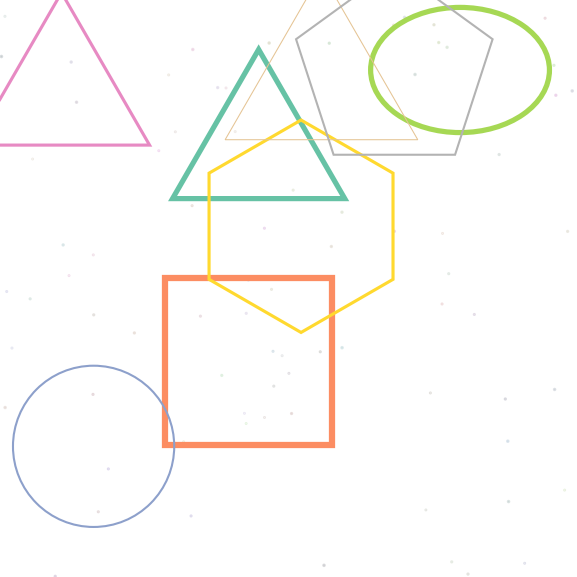[{"shape": "triangle", "thickness": 2.5, "radius": 0.86, "center": [0.448, 0.741]}, {"shape": "square", "thickness": 3, "radius": 0.72, "center": [0.43, 0.373]}, {"shape": "circle", "thickness": 1, "radius": 0.7, "center": [0.162, 0.226]}, {"shape": "triangle", "thickness": 1.5, "radius": 0.88, "center": [0.107, 0.836]}, {"shape": "oval", "thickness": 2.5, "radius": 0.77, "center": [0.797, 0.878]}, {"shape": "hexagon", "thickness": 1.5, "radius": 0.92, "center": [0.521, 0.607]}, {"shape": "triangle", "thickness": 0.5, "radius": 0.96, "center": [0.557, 0.853]}, {"shape": "pentagon", "thickness": 1, "radius": 0.89, "center": [0.683, 0.876]}]